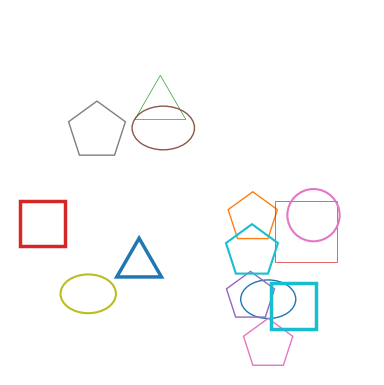[{"shape": "oval", "thickness": 1, "radius": 0.36, "center": [0.697, 0.223]}, {"shape": "triangle", "thickness": 2.5, "radius": 0.34, "center": [0.361, 0.314]}, {"shape": "pentagon", "thickness": 1, "radius": 0.34, "center": [0.657, 0.435]}, {"shape": "triangle", "thickness": 0.5, "radius": 0.38, "center": [0.416, 0.728]}, {"shape": "square", "thickness": 2.5, "radius": 0.29, "center": [0.109, 0.42]}, {"shape": "square", "thickness": 0.5, "radius": 0.4, "center": [0.796, 0.399]}, {"shape": "pentagon", "thickness": 1, "radius": 0.33, "center": [0.651, 0.229]}, {"shape": "oval", "thickness": 1, "radius": 0.41, "center": [0.424, 0.668]}, {"shape": "circle", "thickness": 1.5, "radius": 0.34, "center": [0.814, 0.441]}, {"shape": "pentagon", "thickness": 1, "radius": 0.34, "center": [0.696, 0.106]}, {"shape": "pentagon", "thickness": 1, "radius": 0.39, "center": [0.252, 0.66]}, {"shape": "oval", "thickness": 1.5, "radius": 0.36, "center": [0.229, 0.237]}, {"shape": "pentagon", "thickness": 1.5, "radius": 0.35, "center": [0.654, 0.347]}, {"shape": "square", "thickness": 2.5, "radius": 0.29, "center": [0.762, 0.205]}]